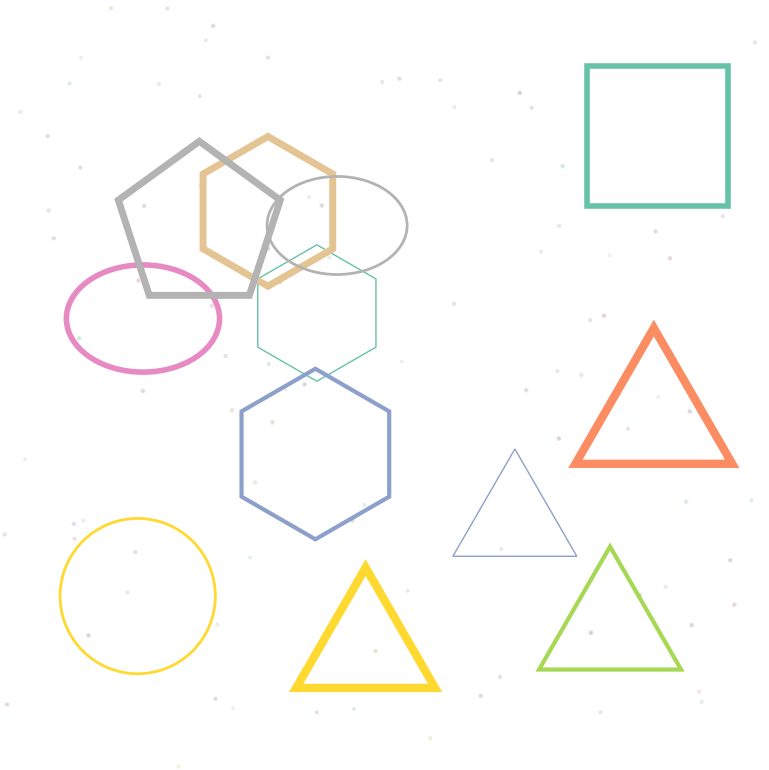[{"shape": "square", "thickness": 2, "radius": 0.46, "center": [0.854, 0.823]}, {"shape": "hexagon", "thickness": 0.5, "radius": 0.44, "center": [0.411, 0.593]}, {"shape": "triangle", "thickness": 3, "radius": 0.59, "center": [0.849, 0.456]}, {"shape": "triangle", "thickness": 0.5, "radius": 0.46, "center": [0.669, 0.324]}, {"shape": "hexagon", "thickness": 1.5, "radius": 0.55, "center": [0.41, 0.41]}, {"shape": "oval", "thickness": 2, "radius": 0.5, "center": [0.186, 0.586]}, {"shape": "triangle", "thickness": 1.5, "radius": 0.53, "center": [0.792, 0.184]}, {"shape": "triangle", "thickness": 3, "radius": 0.52, "center": [0.475, 0.159]}, {"shape": "circle", "thickness": 1, "radius": 0.5, "center": [0.179, 0.226]}, {"shape": "hexagon", "thickness": 2.5, "radius": 0.49, "center": [0.348, 0.726]}, {"shape": "pentagon", "thickness": 2.5, "radius": 0.55, "center": [0.259, 0.706]}, {"shape": "oval", "thickness": 1, "radius": 0.45, "center": [0.438, 0.707]}]